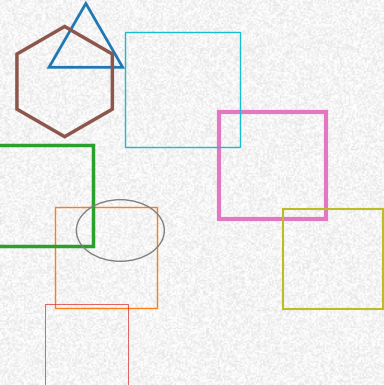[{"shape": "triangle", "thickness": 2, "radius": 0.55, "center": [0.223, 0.88]}, {"shape": "square", "thickness": 1, "radius": 0.66, "center": [0.275, 0.331]}, {"shape": "square", "thickness": 2.5, "radius": 0.66, "center": [0.109, 0.492]}, {"shape": "square", "thickness": 0.5, "radius": 0.54, "center": [0.225, 0.102]}, {"shape": "hexagon", "thickness": 2.5, "radius": 0.72, "center": [0.168, 0.788]}, {"shape": "square", "thickness": 3, "radius": 0.69, "center": [0.707, 0.571]}, {"shape": "oval", "thickness": 1, "radius": 0.57, "center": [0.313, 0.401]}, {"shape": "square", "thickness": 1.5, "radius": 0.65, "center": [0.865, 0.328]}, {"shape": "square", "thickness": 1, "radius": 0.74, "center": [0.474, 0.767]}]